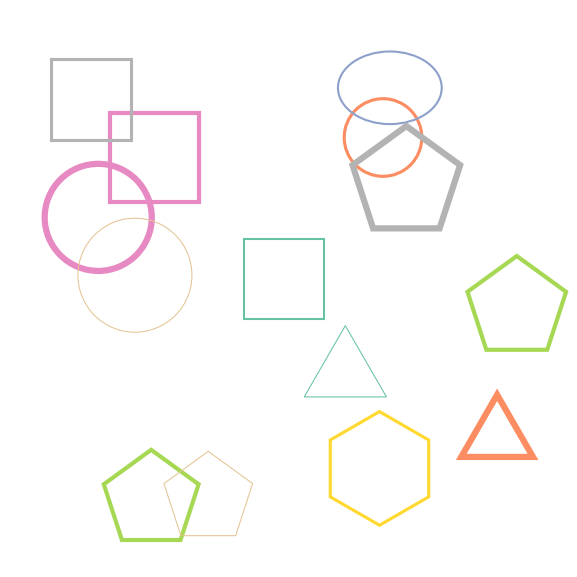[{"shape": "square", "thickness": 1, "radius": 0.35, "center": [0.492, 0.516]}, {"shape": "triangle", "thickness": 0.5, "radius": 0.41, "center": [0.598, 0.353]}, {"shape": "circle", "thickness": 1.5, "radius": 0.34, "center": [0.663, 0.761]}, {"shape": "triangle", "thickness": 3, "radius": 0.36, "center": [0.861, 0.244]}, {"shape": "oval", "thickness": 1, "radius": 0.45, "center": [0.675, 0.847]}, {"shape": "square", "thickness": 2, "radius": 0.38, "center": [0.268, 0.727]}, {"shape": "circle", "thickness": 3, "radius": 0.46, "center": [0.17, 0.623]}, {"shape": "pentagon", "thickness": 2, "radius": 0.43, "center": [0.262, 0.134]}, {"shape": "pentagon", "thickness": 2, "radius": 0.45, "center": [0.895, 0.466]}, {"shape": "hexagon", "thickness": 1.5, "radius": 0.49, "center": [0.657, 0.188]}, {"shape": "pentagon", "thickness": 0.5, "radius": 0.4, "center": [0.361, 0.137]}, {"shape": "circle", "thickness": 0.5, "radius": 0.49, "center": [0.234, 0.523]}, {"shape": "square", "thickness": 1.5, "radius": 0.35, "center": [0.157, 0.827]}, {"shape": "pentagon", "thickness": 3, "radius": 0.49, "center": [0.704, 0.683]}]